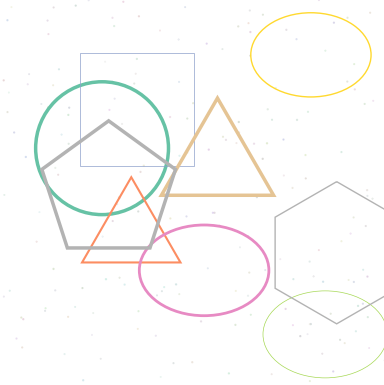[{"shape": "circle", "thickness": 2.5, "radius": 0.86, "center": [0.265, 0.615]}, {"shape": "triangle", "thickness": 1.5, "radius": 0.74, "center": [0.341, 0.392]}, {"shape": "square", "thickness": 0.5, "radius": 0.74, "center": [0.356, 0.716]}, {"shape": "oval", "thickness": 2, "radius": 0.84, "center": [0.53, 0.298]}, {"shape": "oval", "thickness": 0.5, "radius": 0.81, "center": [0.845, 0.131]}, {"shape": "oval", "thickness": 1, "radius": 0.78, "center": [0.808, 0.858]}, {"shape": "triangle", "thickness": 2.5, "radius": 0.84, "center": [0.565, 0.577]}, {"shape": "pentagon", "thickness": 2.5, "radius": 0.91, "center": [0.282, 0.504]}, {"shape": "hexagon", "thickness": 1, "radius": 0.92, "center": [0.874, 0.344]}]